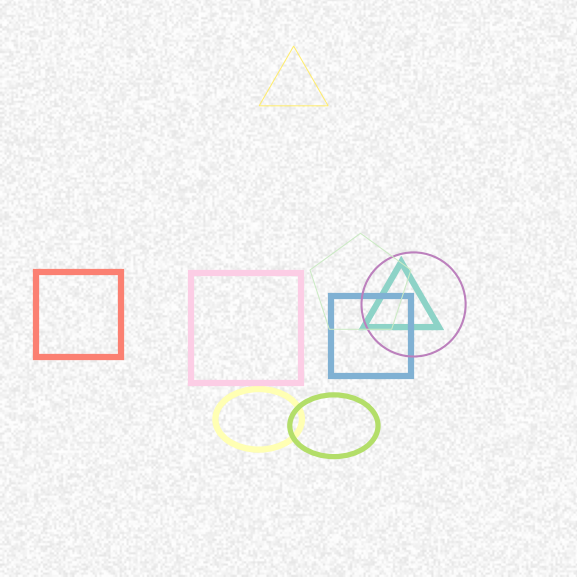[{"shape": "triangle", "thickness": 3, "radius": 0.38, "center": [0.695, 0.47]}, {"shape": "oval", "thickness": 3, "radius": 0.37, "center": [0.448, 0.273]}, {"shape": "square", "thickness": 3, "radius": 0.37, "center": [0.135, 0.455]}, {"shape": "square", "thickness": 3, "radius": 0.35, "center": [0.642, 0.418]}, {"shape": "oval", "thickness": 2.5, "radius": 0.38, "center": [0.578, 0.262]}, {"shape": "square", "thickness": 3, "radius": 0.47, "center": [0.426, 0.431]}, {"shape": "circle", "thickness": 1, "radius": 0.45, "center": [0.716, 0.472]}, {"shape": "pentagon", "thickness": 0.5, "radius": 0.46, "center": [0.624, 0.503]}, {"shape": "triangle", "thickness": 0.5, "radius": 0.34, "center": [0.508, 0.85]}]